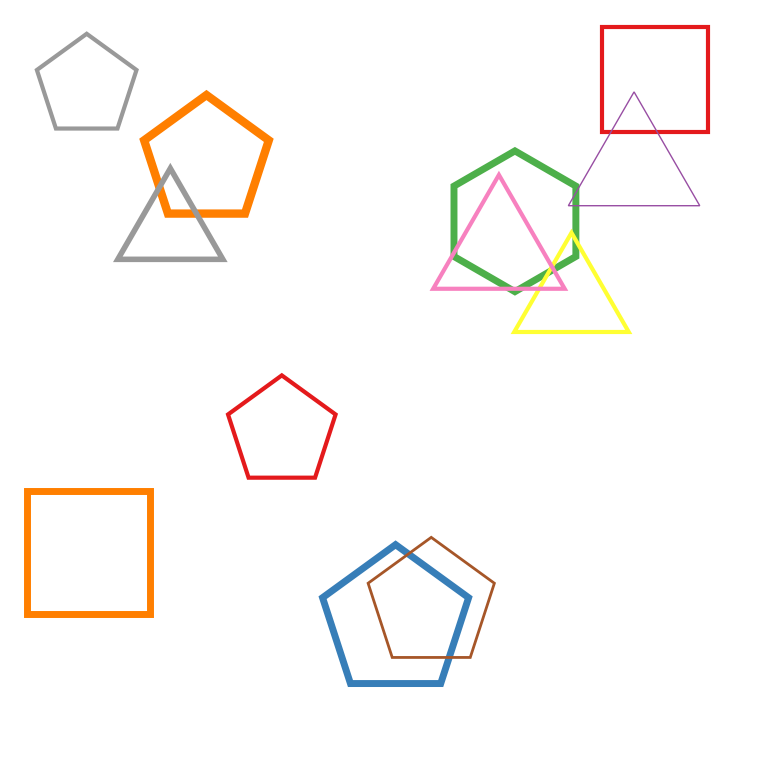[{"shape": "square", "thickness": 1.5, "radius": 0.34, "center": [0.851, 0.896]}, {"shape": "pentagon", "thickness": 1.5, "radius": 0.37, "center": [0.366, 0.439]}, {"shape": "pentagon", "thickness": 2.5, "radius": 0.5, "center": [0.514, 0.193]}, {"shape": "hexagon", "thickness": 2.5, "radius": 0.46, "center": [0.669, 0.713]}, {"shape": "triangle", "thickness": 0.5, "radius": 0.49, "center": [0.823, 0.782]}, {"shape": "pentagon", "thickness": 3, "radius": 0.43, "center": [0.268, 0.791]}, {"shape": "square", "thickness": 2.5, "radius": 0.4, "center": [0.115, 0.283]}, {"shape": "triangle", "thickness": 1.5, "radius": 0.43, "center": [0.742, 0.612]}, {"shape": "pentagon", "thickness": 1, "radius": 0.43, "center": [0.56, 0.216]}, {"shape": "triangle", "thickness": 1.5, "radius": 0.49, "center": [0.648, 0.674]}, {"shape": "pentagon", "thickness": 1.5, "radius": 0.34, "center": [0.113, 0.888]}, {"shape": "triangle", "thickness": 2, "radius": 0.39, "center": [0.221, 0.703]}]